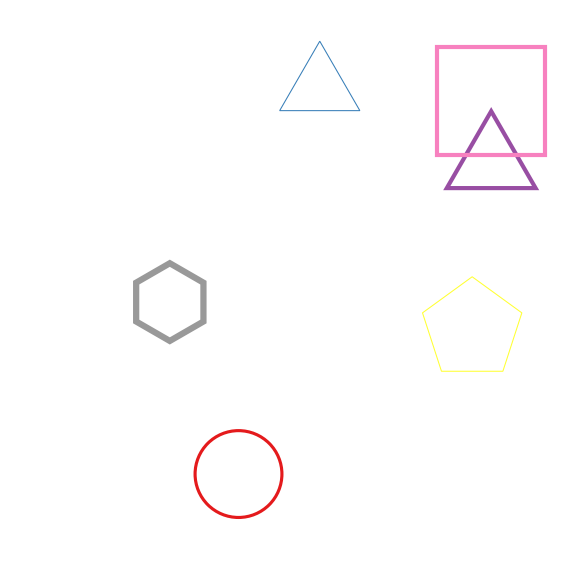[{"shape": "circle", "thickness": 1.5, "radius": 0.38, "center": [0.413, 0.178]}, {"shape": "triangle", "thickness": 0.5, "radius": 0.4, "center": [0.554, 0.848]}, {"shape": "triangle", "thickness": 2, "radius": 0.44, "center": [0.851, 0.718]}, {"shape": "pentagon", "thickness": 0.5, "radius": 0.45, "center": [0.818, 0.429]}, {"shape": "square", "thickness": 2, "radius": 0.47, "center": [0.85, 0.824]}, {"shape": "hexagon", "thickness": 3, "radius": 0.34, "center": [0.294, 0.476]}]